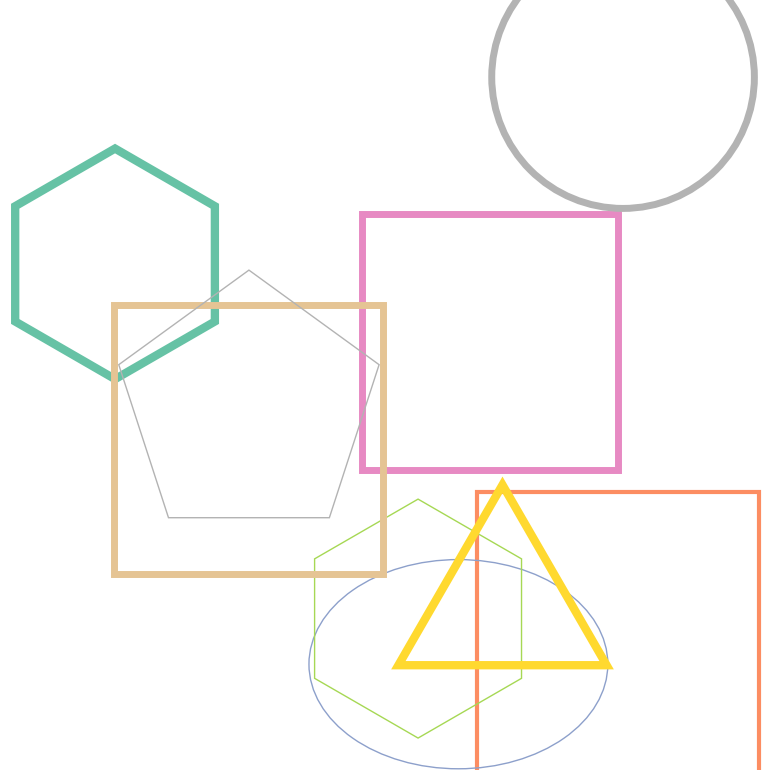[{"shape": "hexagon", "thickness": 3, "radius": 0.75, "center": [0.149, 0.657]}, {"shape": "square", "thickness": 1.5, "radius": 0.92, "center": [0.803, 0.178]}, {"shape": "oval", "thickness": 0.5, "radius": 0.97, "center": [0.595, 0.137]}, {"shape": "square", "thickness": 2.5, "radius": 0.83, "center": [0.637, 0.556]}, {"shape": "hexagon", "thickness": 0.5, "radius": 0.78, "center": [0.543, 0.197]}, {"shape": "triangle", "thickness": 3, "radius": 0.78, "center": [0.653, 0.214]}, {"shape": "square", "thickness": 2.5, "radius": 0.87, "center": [0.322, 0.429]}, {"shape": "pentagon", "thickness": 0.5, "radius": 0.89, "center": [0.323, 0.471]}, {"shape": "circle", "thickness": 2.5, "radius": 0.85, "center": [0.809, 0.9]}]